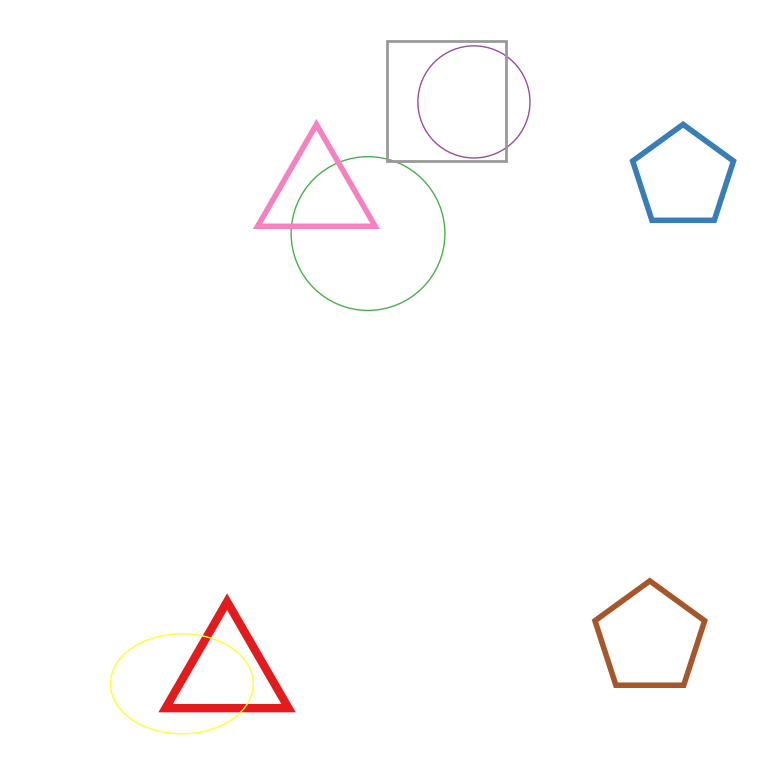[{"shape": "triangle", "thickness": 3, "radius": 0.46, "center": [0.295, 0.126]}, {"shape": "pentagon", "thickness": 2, "radius": 0.34, "center": [0.887, 0.77]}, {"shape": "circle", "thickness": 0.5, "radius": 0.5, "center": [0.478, 0.697]}, {"shape": "circle", "thickness": 0.5, "radius": 0.36, "center": [0.616, 0.868]}, {"shape": "oval", "thickness": 0.5, "radius": 0.46, "center": [0.236, 0.112]}, {"shape": "pentagon", "thickness": 2, "radius": 0.37, "center": [0.844, 0.171]}, {"shape": "triangle", "thickness": 2, "radius": 0.44, "center": [0.411, 0.75]}, {"shape": "square", "thickness": 1, "radius": 0.39, "center": [0.58, 0.869]}]